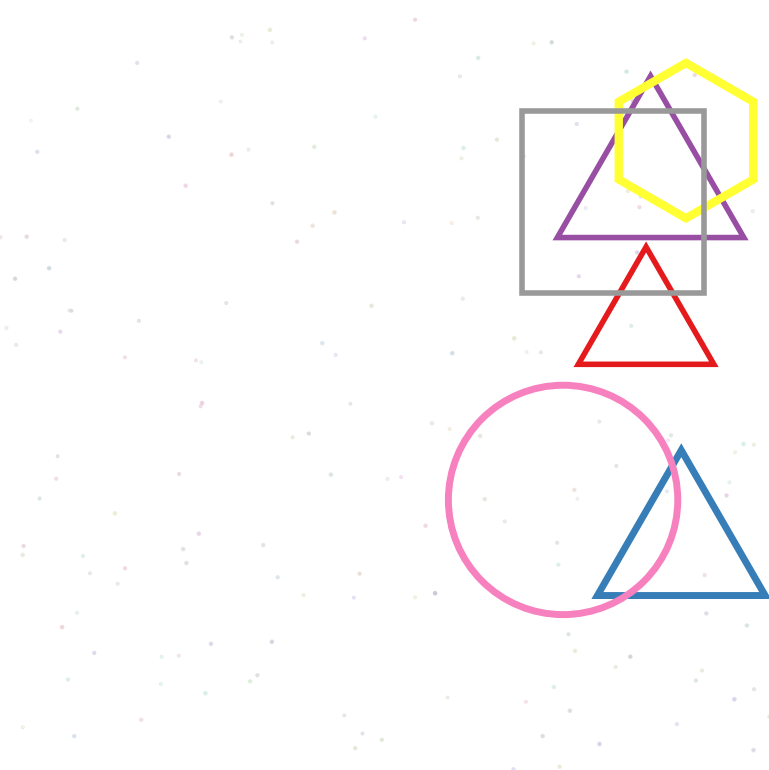[{"shape": "triangle", "thickness": 2, "radius": 0.51, "center": [0.839, 0.578]}, {"shape": "triangle", "thickness": 2.5, "radius": 0.63, "center": [0.885, 0.289]}, {"shape": "triangle", "thickness": 2, "radius": 0.7, "center": [0.845, 0.761]}, {"shape": "hexagon", "thickness": 3, "radius": 0.5, "center": [0.891, 0.817]}, {"shape": "circle", "thickness": 2.5, "radius": 0.74, "center": [0.731, 0.351]}, {"shape": "square", "thickness": 2, "radius": 0.59, "center": [0.796, 0.737]}]